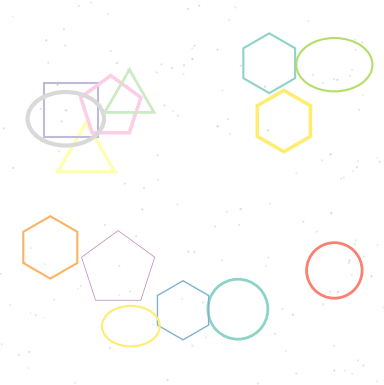[{"shape": "hexagon", "thickness": 1.5, "radius": 0.39, "center": [0.699, 0.836]}, {"shape": "circle", "thickness": 2, "radius": 0.39, "center": [0.618, 0.197]}, {"shape": "triangle", "thickness": 2.5, "radius": 0.43, "center": [0.224, 0.597]}, {"shape": "square", "thickness": 1.5, "radius": 0.35, "center": [0.184, 0.714]}, {"shape": "circle", "thickness": 2, "radius": 0.36, "center": [0.869, 0.298]}, {"shape": "hexagon", "thickness": 1, "radius": 0.38, "center": [0.475, 0.194]}, {"shape": "hexagon", "thickness": 1.5, "radius": 0.41, "center": [0.131, 0.357]}, {"shape": "oval", "thickness": 1.5, "radius": 0.49, "center": [0.868, 0.832]}, {"shape": "pentagon", "thickness": 2.5, "radius": 0.41, "center": [0.288, 0.722]}, {"shape": "oval", "thickness": 3, "radius": 0.5, "center": [0.171, 0.692]}, {"shape": "pentagon", "thickness": 0.5, "radius": 0.5, "center": [0.307, 0.301]}, {"shape": "triangle", "thickness": 2, "radius": 0.37, "center": [0.336, 0.745]}, {"shape": "oval", "thickness": 1.5, "radius": 0.38, "center": [0.34, 0.153]}, {"shape": "hexagon", "thickness": 2.5, "radius": 0.4, "center": [0.737, 0.686]}]